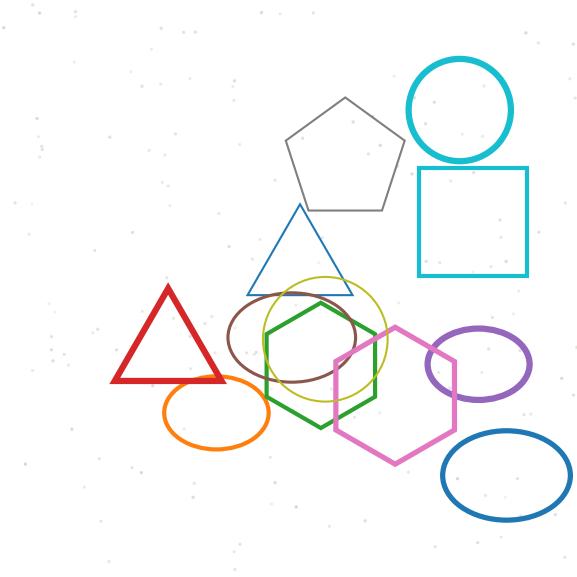[{"shape": "triangle", "thickness": 1, "radius": 0.52, "center": [0.52, 0.541]}, {"shape": "oval", "thickness": 2.5, "radius": 0.55, "center": [0.877, 0.176]}, {"shape": "oval", "thickness": 2, "radius": 0.45, "center": [0.375, 0.284]}, {"shape": "hexagon", "thickness": 2, "radius": 0.54, "center": [0.556, 0.366]}, {"shape": "triangle", "thickness": 3, "radius": 0.53, "center": [0.291, 0.393]}, {"shape": "oval", "thickness": 3, "radius": 0.44, "center": [0.829, 0.368]}, {"shape": "oval", "thickness": 1.5, "radius": 0.55, "center": [0.505, 0.415]}, {"shape": "hexagon", "thickness": 2.5, "radius": 0.59, "center": [0.684, 0.314]}, {"shape": "pentagon", "thickness": 1, "radius": 0.54, "center": [0.598, 0.722]}, {"shape": "circle", "thickness": 1, "radius": 0.54, "center": [0.563, 0.412]}, {"shape": "circle", "thickness": 3, "radius": 0.44, "center": [0.796, 0.809]}, {"shape": "square", "thickness": 2, "radius": 0.47, "center": [0.819, 0.614]}]